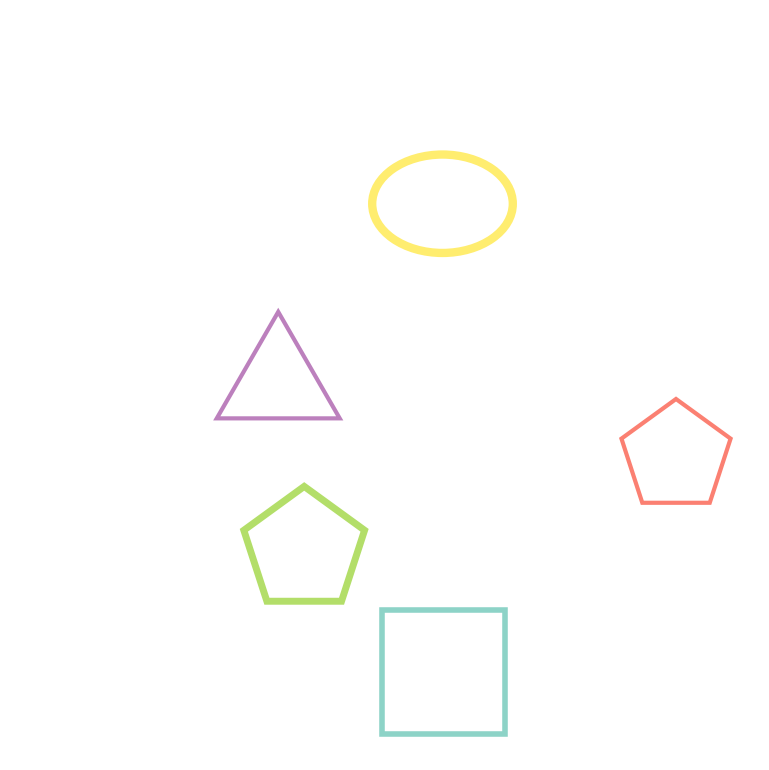[{"shape": "square", "thickness": 2, "radius": 0.4, "center": [0.576, 0.127]}, {"shape": "pentagon", "thickness": 1.5, "radius": 0.37, "center": [0.878, 0.407]}, {"shape": "pentagon", "thickness": 2.5, "radius": 0.41, "center": [0.395, 0.286]}, {"shape": "triangle", "thickness": 1.5, "radius": 0.46, "center": [0.361, 0.503]}, {"shape": "oval", "thickness": 3, "radius": 0.46, "center": [0.575, 0.735]}]